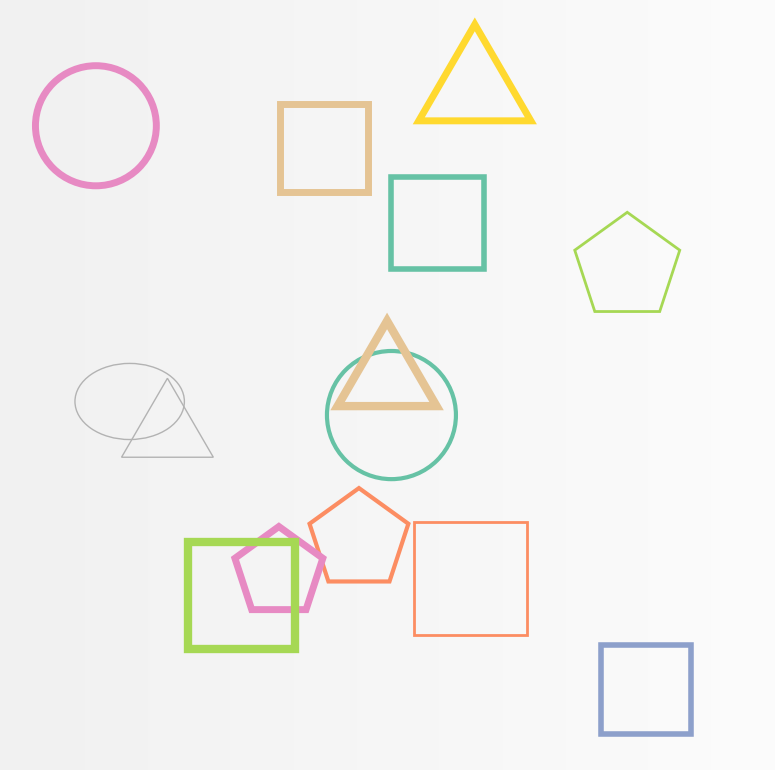[{"shape": "square", "thickness": 2, "radius": 0.3, "center": [0.564, 0.71]}, {"shape": "circle", "thickness": 1.5, "radius": 0.42, "center": [0.505, 0.461]}, {"shape": "pentagon", "thickness": 1.5, "radius": 0.34, "center": [0.463, 0.299]}, {"shape": "square", "thickness": 1, "radius": 0.37, "center": [0.607, 0.249]}, {"shape": "square", "thickness": 2, "radius": 0.29, "center": [0.834, 0.104]}, {"shape": "circle", "thickness": 2.5, "radius": 0.39, "center": [0.124, 0.837]}, {"shape": "pentagon", "thickness": 2.5, "radius": 0.3, "center": [0.36, 0.257]}, {"shape": "square", "thickness": 3, "radius": 0.34, "center": [0.312, 0.227]}, {"shape": "pentagon", "thickness": 1, "radius": 0.36, "center": [0.809, 0.653]}, {"shape": "triangle", "thickness": 2.5, "radius": 0.42, "center": [0.613, 0.885]}, {"shape": "square", "thickness": 2.5, "radius": 0.29, "center": [0.418, 0.807]}, {"shape": "triangle", "thickness": 3, "radius": 0.37, "center": [0.499, 0.509]}, {"shape": "triangle", "thickness": 0.5, "radius": 0.34, "center": [0.216, 0.44]}, {"shape": "oval", "thickness": 0.5, "radius": 0.35, "center": [0.167, 0.479]}]